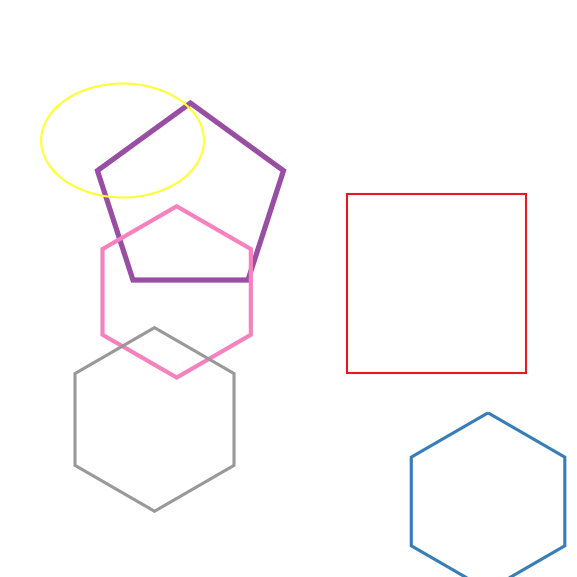[{"shape": "square", "thickness": 1, "radius": 0.77, "center": [0.756, 0.509]}, {"shape": "hexagon", "thickness": 1.5, "radius": 0.77, "center": [0.845, 0.131]}, {"shape": "pentagon", "thickness": 2.5, "radius": 0.85, "center": [0.33, 0.651]}, {"shape": "oval", "thickness": 1, "radius": 0.7, "center": [0.212, 0.756]}, {"shape": "hexagon", "thickness": 2, "radius": 0.74, "center": [0.306, 0.494]}, {"shape": "hexagon", "thickness": 1.5, "radius": 0.79, "center": [0.268, 0.273]}]